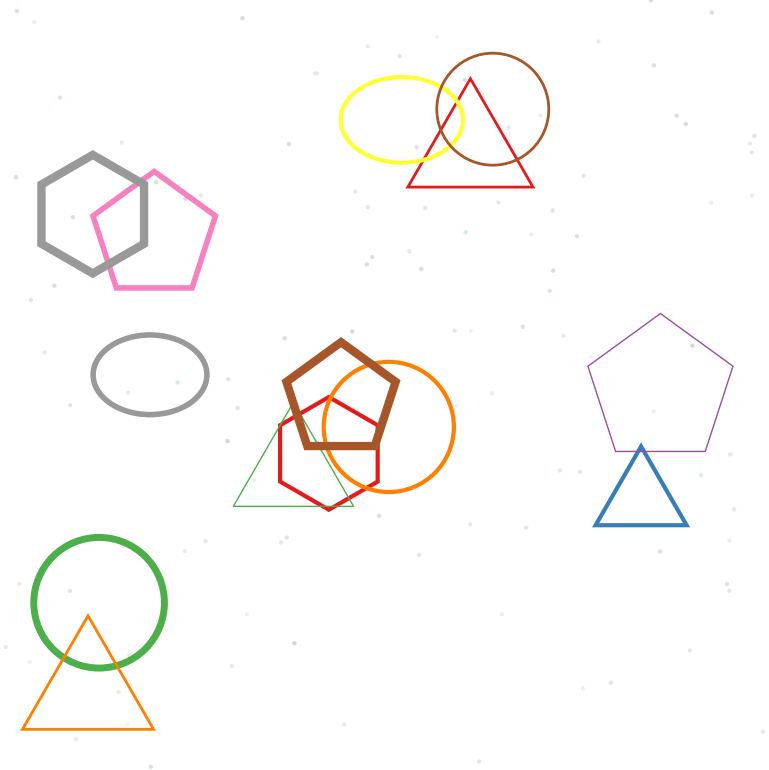[{"shape": "hexagon", "thickness": 1.5, "radius": 0.37, "center": [0.427, 0.411]}, {"shape": "triangle", "thickness": 1, "radius": 0.47, "center": [0.611, 0.804]}, {"shape": "triangle", "thickness": 1.5, "radius": 0.34, "center": [0.833, 0.352]}, {"shape": "triangle", "thickness": 0.5, "radius": 0.45, "center": [0.381, 0.387]}, {"shape": "circle", "thickness": 2.5, "radius": 0.42, "center": [0.129, 0.217]}, {"shape": "pentagon", "thickness": 0.5, "radius": 0.5, "center": [0.858, 0.494]}, {"shape": "circle", "thickness": 1.5, "radius": 0.42, "center": [0.505, 0.446]}, {"shape": "triangle", "thickness": 1, "radius": 0.49, "center": [0.114, 0.102]}, {"shape": "oval", "thickness": 1.5, "radius": 0.4, "center": [0.522, 0.844]}, {"shape": "pentagon", "thickness": 3, "radius": 0.37, "center": [0.443, 0.481]}, {"shape": "circle", "thickness": 1, "radius": 0.36, "center": [0.64, 0.858]}, {"shape": "pentagon", "thickness": 2, "radius": 0.42, "center": [0.2, 0.694]}, {"shape": "oval", "thickness": 2, "radius": 0.37, "center": [0.195, 0.513]}, {"shape": "hexagon", "thickness": 3, "radius": 0.38, "center": [0.12, 0.722]}]